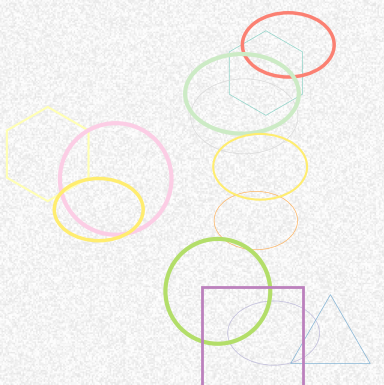[{"shape": "hexagon", "thickness": 0.5, "radius": 0.55, "center": [0.691, 0.81]}, {"shape": "hexagon", "thickness": 1.5, "radius": 0.61, "center": [0.124, 0.6]}, {"shape": "oval", "thickness": 0.5, "radius": 0.6, "center": [0.711, 0.135]}, {"shape": "oval", "thickness": 2.5, "radius": 0.6, "center": [0.749, 0.883]}, {"shape": "triangle", "thickness": 0.5, "radius": 0.6, "center": [0.858, 0.115]}, {"shape": "oval", "thickness": 0.5, "radius": 0.54, "center": [0.665, 0.427]}, {"shape": "circle", "thickness": 3, "radius": 0.68, "center": [0.566, 0.243]}, {"shape": "circle", "thickness": 3, "radius": 0.72, "center": [0.3, 0.535]}, {"shape": "oval", "thickness": 0.5, "radius": 0.7, "center": [0.635, 0.698]}, {"shape": "square", "thickness": 2, "radius": 0.66, "center": [0.656, 0.123]}, {"shape": "oval", "thickness": 3, "radius": 0.74, "center": [0.629, 0.756]}, {"shape": "oval", "thickness": 1.5, "radius": 0.61, "center": [0.676, 0.567]}, {"shape": "oval", "thickness": 2.5, "radius": 0.58, "center": [0.256, 0.456]}]